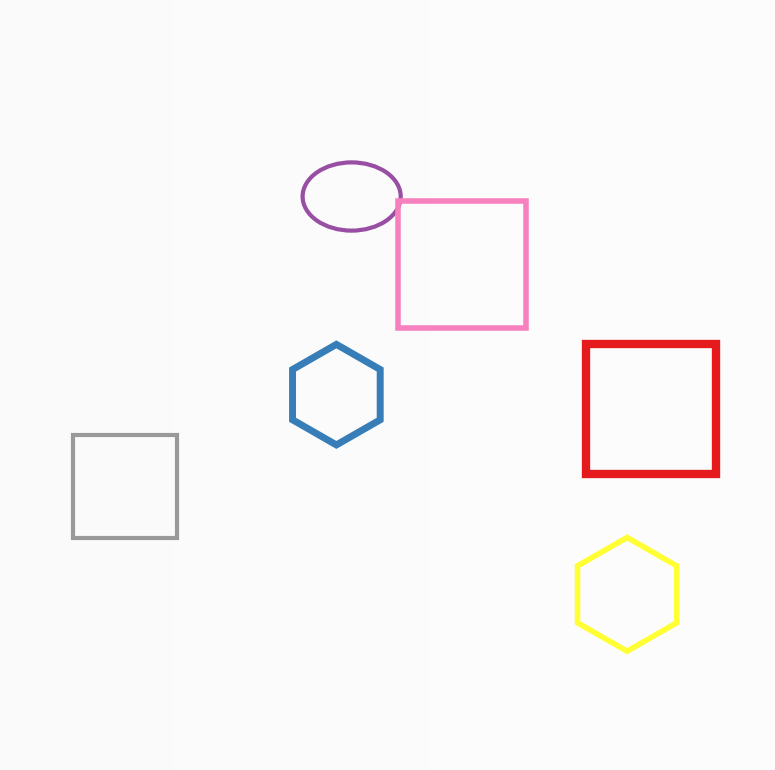[{"shape": "square", "thickness": 3, "radius": 0.42, "center": [0.839, 0.469]}, {"shape": "hexagon", "thickness": 2.5, "radius": 0.33, "center": [0.434, 0.487]}, {"shape": "oval", "thickness": 1.5, "radius": 0.32, "center": [0.454, 0.745]}, {"shape": "hexagon", "thickness": 2, "radius": 0.37, "center": [0.809, 0.228]}, {"shape": "square", "thickness": 2, "radius": 0.41, "center": [0.597, 0.657]}, {"shape": "square", "thickness": 1.5, "radius": 0.34, "center": [0.162, 0.369]}]